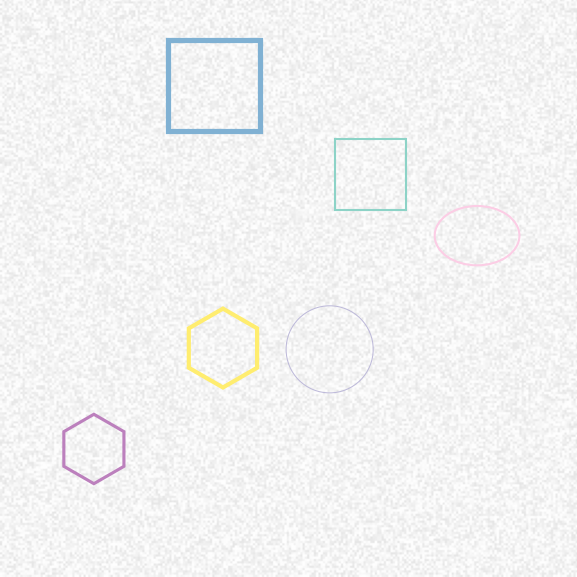[{"shape": "square", "thickness": 1, "radius": 0.31, "center": [0.641, 0.698]}, {"shape": "circle", "thickness": 0.5, "radius": 0.38, "center": [0.571, 0.394]}, {"shape": "square", "thickness": 2.5, "radius": 0.4, "center": [0.371, 0.851]}, {"shape": "oval", "thickness": 1, "radius": 0.37, "center": [0.826, 0.591]}, {"shape": "hexagon", "thickness": 1.5, "radius": 0.3, "center": [0.163, 0.222]}, {"shape": "hexagon", "thickness": 2, "radius": 0.34, "center": [0.386, 0.396]}]